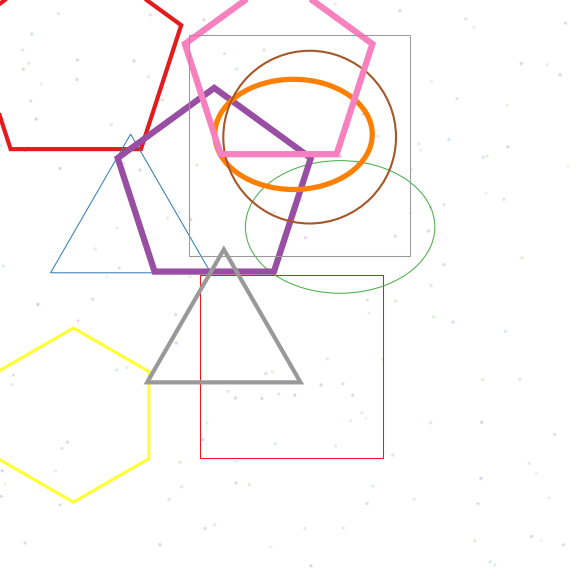[{"shape": "square", "thickness": 0.5, "radius": 0.79, "center": [0.505, 0.365]}, {"shape": "pentagon", "thickness": 2, "radius": 0.96, "center": [0.131, 0.896]}, {"shape": "triangle", "thickness": 0.5, "radius": 0.8, "center": [0.226, 0.607]}, {"shape": "oval", "thickness": 0.5, "radius": 0.82, "center": [0.589, 0.606]}, {"shape": "pentagon", "thickness": 3, "radius": 0.88, "center": [0.371, 0.671]}, {"shape": "oval", "thickness": 2.5, "radius": 0.68, "center": [0.508, 0.766]}, {"shape": "hexagon", "thickness": 1.5, "radius": 0.75, "center": [0.127, 0.28]}, {"shape": "circle", "thickness": 1, "radius": 0.75, "center": [0.536, 0.762]}, {"shape": "pentagon", "thickness": 3, "radius": 0.85, "center": [0.483, 0.87]}, {"shape": "square", "thickness": 0.5, "radius": 0.96, "center": [0.518, 0.748]}, {"shape": "triangle", "thickness": 2, "radius": 0.77, "center": [0.388, 0.414]}]